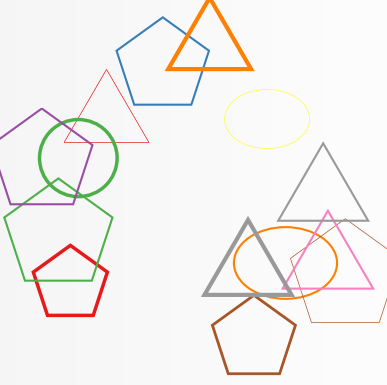[{"shape": "pentagon", "thickness": 2.5, "radius": 0.5, "center": [0.182, 0.262]}, {"shape": "triangle", "thickness": 0.5, "radius": 0.63, "center": [0.275, 0.693]}, {"shape": "pentagon", "thickness": 1.5, "radius": 0.63, "center": [0.42, 0.83]}, {"shape": "circle", "thickness": 2.5, "radius": 0.5, "center": [0.202, 0.589]}, {"shape": "pentagon", "thickness": 1.5, "radius": 0.73, "center": [0.151, 0.39]}, {"shape": "pentagon", "thickness": 1.5, "radius": 0.69, "center": [0.108, 0.581]}, {"shape": "triangle", "thickness": 3, "radius": 0.62, "center": [0.541, 0.882]}, {"shape": "oval", "thickness": 1.5, "radius": 0.67, "center": [0.737, 0.317]}, {"shape": "oval", "thickness": 0.5, "radius": 0.55, "center": [0.689, 0.691]}, {"shape": "pentagon", "thickness": 2, "radius": 0.56, "center": [0.655, 0.12]}, {"shape": "pentagon", "thickness": 0.5, "radius": 0.74, "center": [0.891, 0.283]}, {"shape": "triangle", "thickness": 1.5, "radius": 0.67, "center": [0.846, 0.318]}, {"shape": "triangle", "thickness": 3, "radius": 0.65, "center": [0.64, 0.299]}, {"shape": "triangle", "thickness": 1.5, "radius": 0.67, "center": [0.834, 0.494]}]